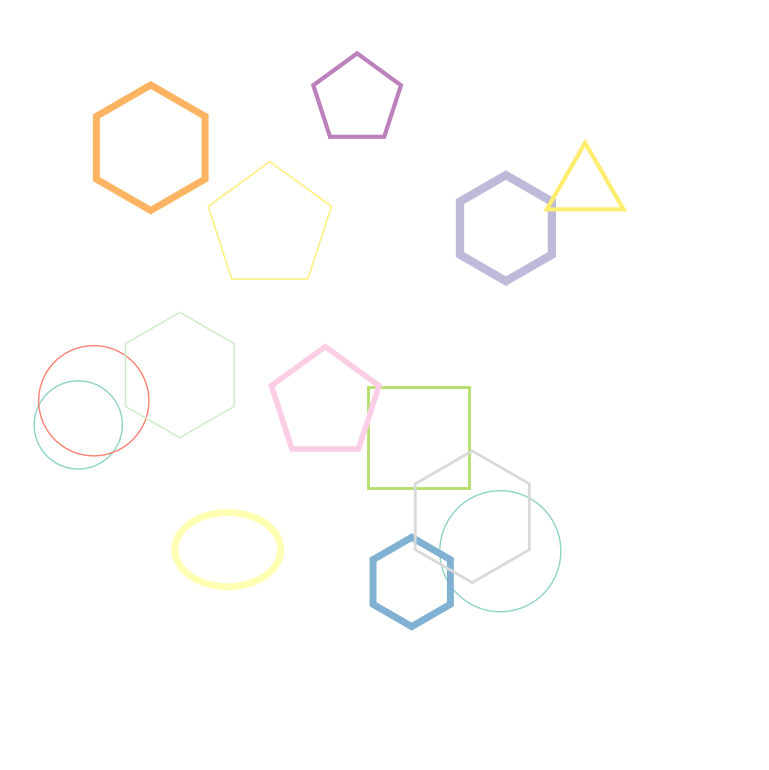[{"shape": "circle", "thickness": 0.5, "radius": 0.39, "center": [0.65, 0.284]}, {"shape": "circle", "thickness": 0.5, "radius": 0.29, "center": [0.102, 0.448]}, {"shape": "oval", "thickness": 2.5, "radius": 0.34, "center": [0.296, 0.286]}, {"shape": "hexagon", "thickness": 3, "radius": 0.34, "center": [0.657, 0.704]}, {"shape": "circle", "thickness": 0.5, "radius": 0.36, "center": [0.122, 0.48]}, {"shape": "hexagon", "thickness": 2.5, "radius": 0.29, "center": [0.535, 0.244]}, {"shape": "hexagon", "thickness": 2.5, "radius": 0.41, "center": [0.196, 0.808]}, {"shape": "square", "thickness": 1, "radius": 0.33, "center": [0.544, 0.431]}, {"shape": "pentagon", "thickness": 2, "radius": 0.37, "center": [0.422, 0.476]}, {"shape": "hexagon", "thickness": 1, "radius": 0.43, "center": [0.613, 0.329]}, {"shape": "pentagon", "thickness": 1.5, "radius": 0.3, "center": [0.464, 0.871]}, {"shape": "hexagon", "thickness": 0.5, "radius": 0.41, "center": [0.234, 0.513]}, {"shape": "pentagon", "thickness": 0.5, "radius": 0.42, "center": [0.35, 0.706]}, {"shape": "triangle", "thickness": 1.5, "radius": 0.29, "center": [0.76, 0.757]}]